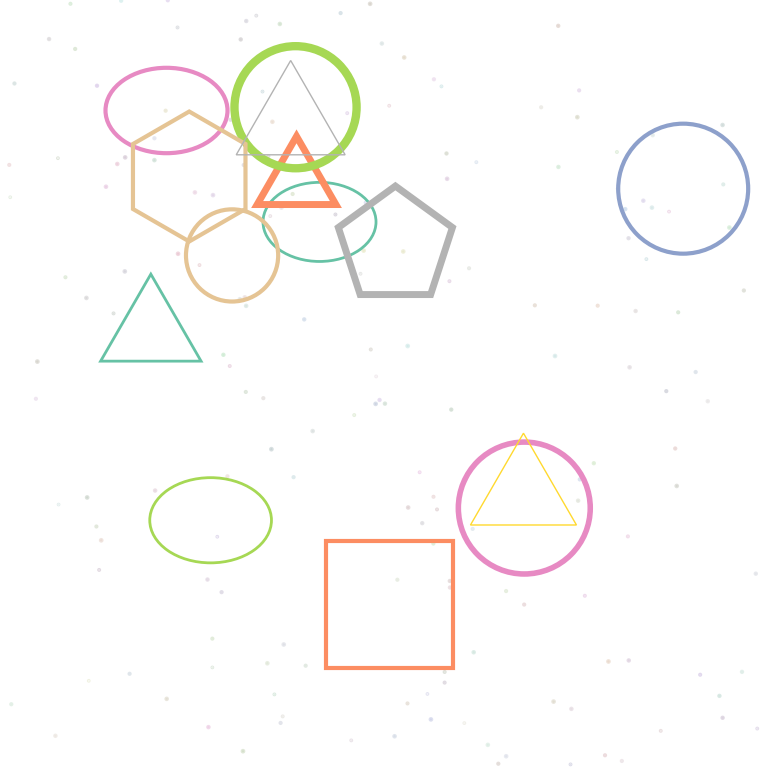[{"shape": "triangle", "thickness": 1, "radius": 0.38, "center": [0.196, 0.569]}, {"shape": "oval", "thickness": 1, "radius": 0.37, "center": [0.415, 0.712]}, {"shape": "square", "thickness": 1.5, "radius": 0.41, "center": [0.506, 0.215]}, {"shape": "triangle", "thickness": 2.5, "radius": 0.3, "center": [0.385, 0.764]}, {"shape": "circle", "thickness": 1.5, "radius": 0.42, "center": [0.887, 0.755]}, {"shape": "oval", "thickness": 1.5, "radius": 0.4, "center": [0.216, 0.857]}, {"shape": "circle", "thickness": 2, "radius": 0.43, "center": [0.681, 0.34]}, {"shape": "oval", "thickness": 1, "radius": 0.4, "center": [0.274, 0.324]}, {"shape": "circle", "thickness": 3, "radius": 0.4, "center": [0.384, 0.861]}, {"shape": "triangle", "thickness": 0.5, "radius": 0.4, "center": [0.68, 0.358]}, {"shape": "circle", "thickness": 1.5, "radius": 0.3, "center": [0.301, 0.668]}, {"shape": "hexagon", "thickness": 1.5, "radius": 0.42, "center": [0.246, 0.771]}, {"shape": "pentagon", "thickness": 2.5, "radius": 0.39, "center": [0.513, 0.68]}, {"shape": "triangle", "thickness": 0.5, "radius": 0.41, "center": [0.378, 0.84]}]